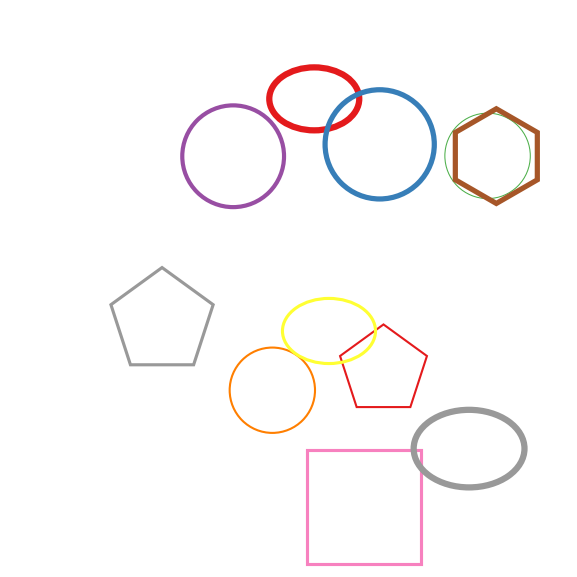[{"shape": "pentagon", "thickness": 1, "radius": 0.4, "center": [0.664, 0.358]}, {"shape": "oval", "thickness": 3, "radius": 0.39, "center": [0.544, 0.828]}, {"shape": "circle", "thickness": 2.5, "radius": 0.47, "center": [0.657, 0.749]}, {"shape": "circle", "thickness": 0.5, "radius": 0.37, "center": [0.844, 0.729]}, {"shape": "circle", "thickness": 2, "radius": 0.44, "center": [0.404, 0.729]}, {"shape": "circle", "thickness": 1, "radius": 0.37, "center": [0.472, 0.323]}, {"shape": "oval", "thickness": 1.5, "radius": 0.4, "center": [0.57, 0.426]}, {"shape": "hexagon", "thickness": 2.5, "radius": 0.41, "center": [0.859, 0.729]}, {"shape": "square", "thickness": 1.5, "radius": 0.49, "center": [0.63, 0.121]}, {"shape": "oval", "thickness": 3, "radius": 0.48, "center": [0.812, 0.222]}, {"shape": "pentagon", "thickness": 1.5, "radius": 0.47, "center": [0.281, 0.443]}]